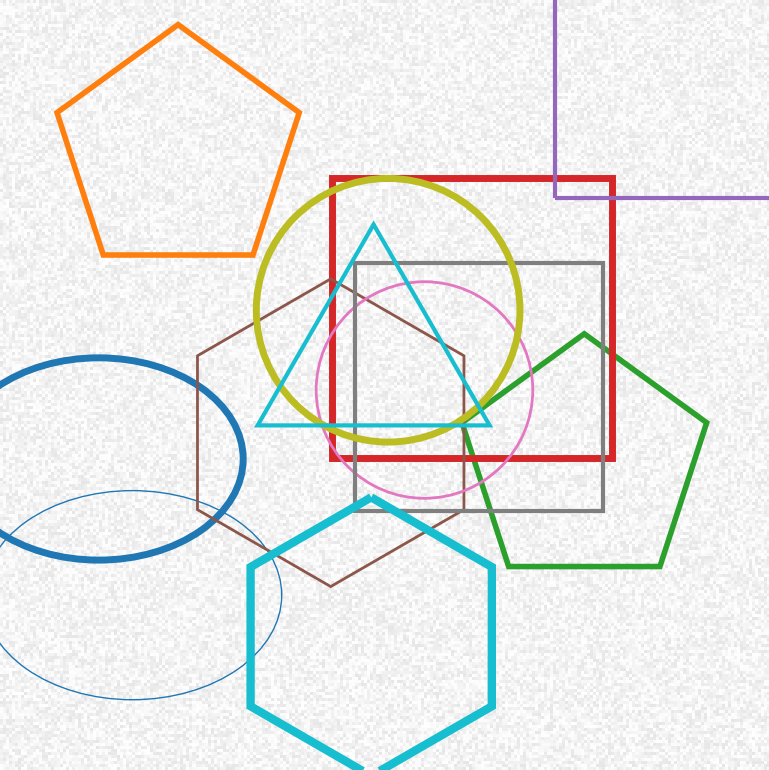[{"shape": "oval", "thickness": 2.5, "radius": 0.94, "center": [0.128, 0.404]}, {"shape": "oval", "thickness": 0.5, "radius": 0.97, "center": [0.172, 0.227]}, {"shape": "pentagon", "thickness": 2, "radius": 0.83, "center": [0.231, 0.803]}, {"shape": "pentagon", "thickness": 2, "radius": 0.84, "center": [0.759, 0.399]}, {"shape": "square", "thickness": 2.5, "radius": 0.91, "center": [0.613, 0.587]}, {"shape": "square", "thickness": 1.5, "radius": 0.77, "center": [0.876, 0.898]}, {"shape": "hexagon", "thickness": 1, "radius": 1.0, "center": [0.429, 0.438]}, {"shape": "circle", "thickness": 1, "radius": 0.7, "center": [0.551, 0.493]}, {"shape": "square", "thickness": 1.5, "radius": 0.81, "center": [0.623, 0.498]}, {"shape": "circle", "thickness": 2.5, "radius": 0.86, "center": [0.504, 0.597]}, {"shape": "triangle", "thickness": 1.5, "radius": 0.87, "center": [0.485, 0.535]}, {"shape": "hexagon", "thickness": 3, "radius": 0.9, "center": [0.482, 0.173]}]